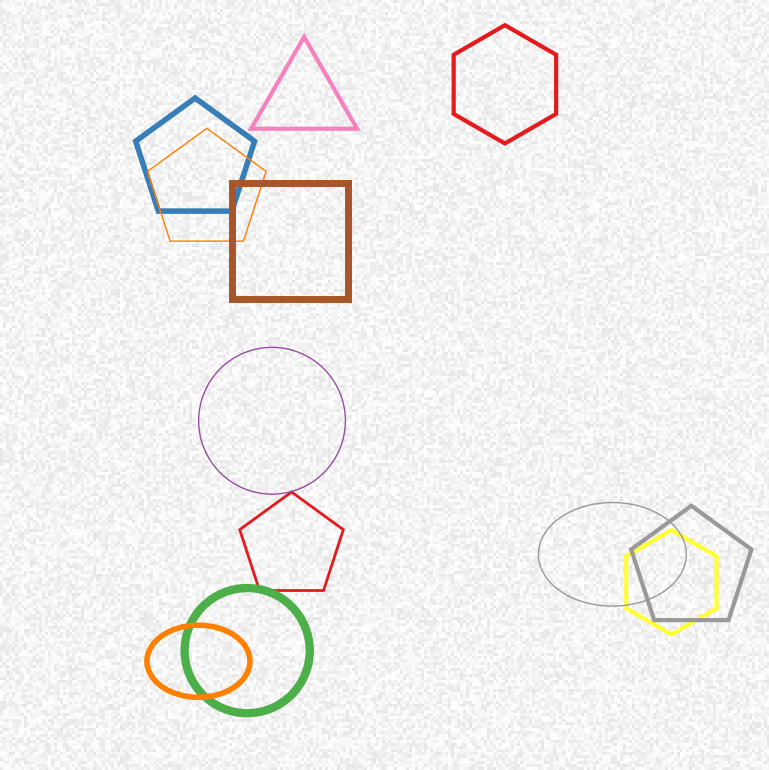[{"shape": "hexagon", "thickness": 1.5, "radius": 0.38, "center": [0.656, 0.89]}, {"shape": "pentagon", "thickness": 1, "radius": 0.35, "center": [0.379, 0.29]}, {"shape": "pentagon", "thickness": 2, "radius": 0.41, "center": [0.253, 0.792]}, {"shape": "circle", "thickness": 3, "radius": 0.41, "center": [0.321, 0.155]}, {"shape": "circle", "thickness": 0.5, "radius": 0.48, "center": [0.353, 0.454]}, {"shape": "oval", "thickness": 2, "radius": 0.33, "center": [0.258, 0.141]}, {"shape": "pentagon", "thickness": 0.5, "radius": 0.4, "center": [0.269, 0.752]}, {"shape": "hexagon", "thickness": 1.5, "radius": 0.34, "center": [0.872, 0.244]}, {"shape": "square", "thickness": 2.5, "radius": 0.38, "center": [0.377, 0.687]}, {"shape": "triangle", "thickness": 1.5, "radius": 0.4, "center": [0.395, 0.873]}, {"shape": "pentagon", "thickness": 1.5, "radius": 0.41, "center": [0.898, 0.261]}, {"shape": "oval", "thickness": 0.5, "radius": 0.48, "center": [0.795, 0.28]}]